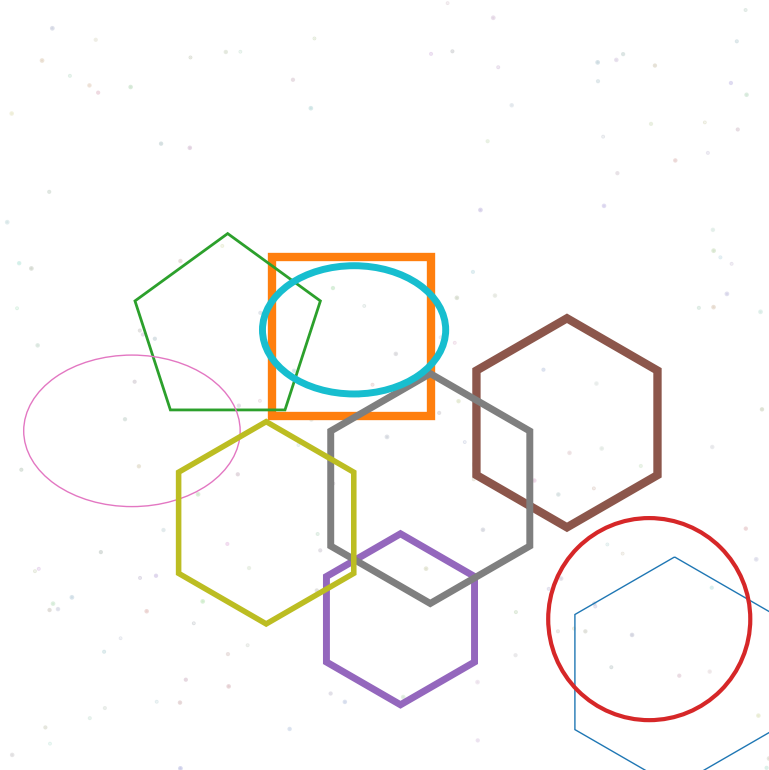[{"shape": "hexagon", "thickness": 0.5, "radius": 0.75, "center": [0.876, 0.127]}, {"shape": "square", "thickness": 3, "radius": 0.52, "center": [0.456, 0.563]}, {"shape": "pentagon", "thickness": 1, "radius": 0.63, "center": [0.296, 0.57]}, {"shape": "circle", "thickness": 1.5, "radius": 0.66, "center": [0.843, 0.196]}, {"shape": "hexagon", "thickness": 2.5, "radius": 0.56, "center": [0.52, 0.196]}, {"shape": "hexagon", "thickness": 3, "radius": 0.68, "center": [0.736, 0.451]}, {"shape": "oval", "thickness": 0.5, "radius": 0.7, "center": [0.171, 0.44]}, {"shape": "hexagon", "thickness": 2.5, "radius": 0.75, "center": [0.559, 0.366]}, {"shape": "hexagon", "thickness": 2, "radius": 0.66, "center": [0.346, 0.321]}, {"shape": "oval", "thickness": 2.5, "radius": 0.59, "center": [0.46, 0.572]}]